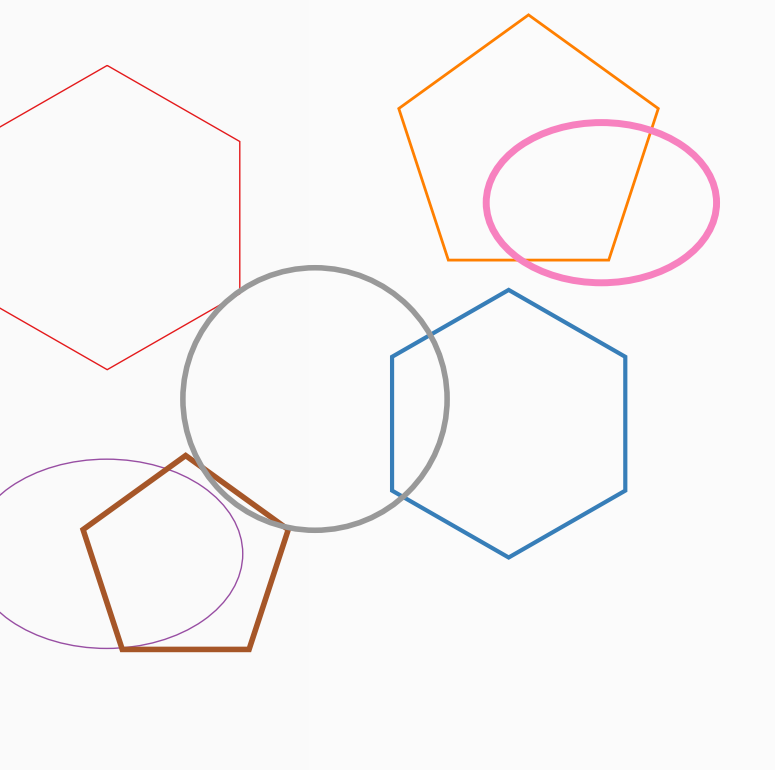[{"shape": "hexagon", "thickness": 0.5, "radius": 0.99, "center": [0.138, 0.717]}, {"shape": "hexagon", "thickness": 1.5, "radius": 0.87, "center": [0.656, 0.45]}, {"shape": "oval", "thickness": 0.5, "radius": 0.88, "center": [0.138, 0.281]}, {"shape": "pentagon", "thickness": 1, "radius": 0.88, "center": [0.682, 0.805]}, {"shape": "pentagon", "thickness": 2, "radius": 0.7, "center": [0.24, 0.269]}, {"shape": "oval", "thickness": 2.5, "radius": 0.74, "center": [0.776, 0.737]}, {"shape": "circle", "thickness": 2, "radius": 0.85, "center": [0.406, 0.482]}]